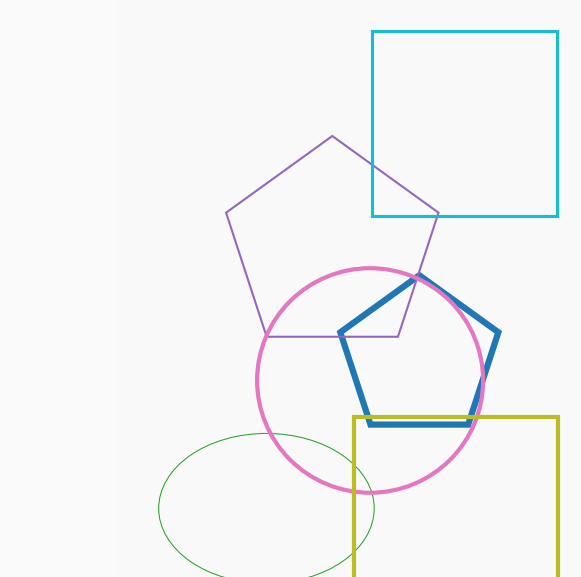[{"shape": "pentagon", "thickness": 3, "radius": 0.71, "center": [0.721, 0.38]}, {"shape": "oval", "thickness": 0.5, "radius": 0.93, "center": [0.458, 0.119]}, {"shape": "pentagon", "thickness": 1, "radius": 0.96, "center": [0.572, 0.571]}, {"shape": "circle", "thickness": 2, "radius": 0.97, "center": [0.637, 0.34]}, {"shape": "square", "thickness": 2, "radius": 0.88, "center": [0.784, 0.101]}, {"shape": "square", "thickness": 1.5, "radius": 0.8, "center": [0.799, 0.785]}]